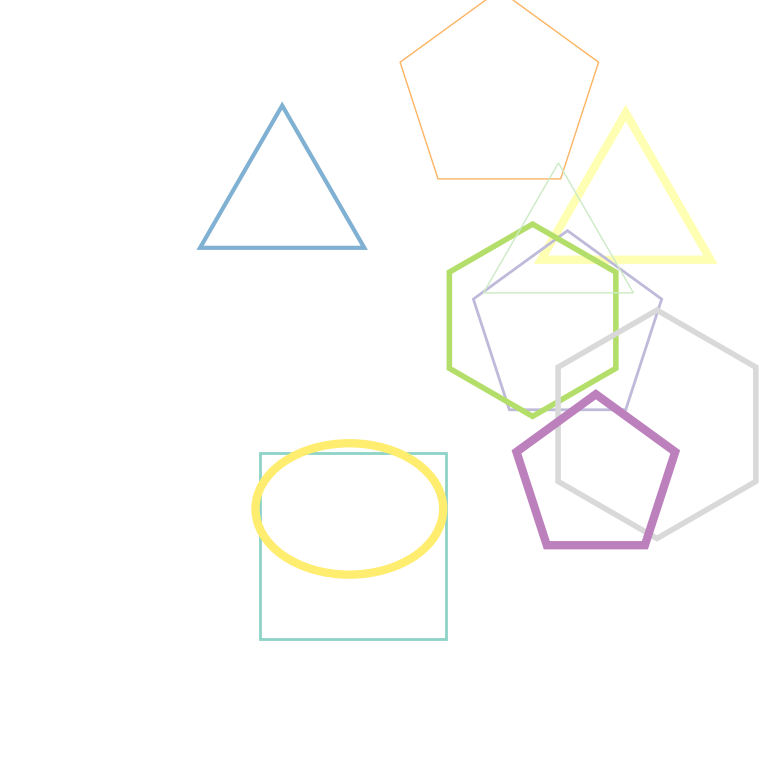[{"shape": "square", "thickness": 1, "radius": 0.61, "center": [0.459, 0.291]}, {"shape": "triangle", "thickness": 3, "radius": 0.64, "center": [0.813, 0.726]}, {"shape": "pentagon", "thickness": 1, "radius": 0.64, "center": [0.737, 0.572]}, {"shape": "triangle", "thickness": 1.5, "radius": 0.62, "center": [0.366, 0.74]}, {"shape": "pentagon", "thickness": 0.5, "radius": 0.68, "center": [0.648, 0.877]}, {"shape": "hexagon", "thickness": 2, "radius": 0.62, "center": [0.692, 0.584]}, {"shape": "hexagon", "thickness": 2, "radius": 0.74, "center": [0.853, 0.449]}, {"shape": "pentagon", "thickness": 3, "radius": 0.54, "center": [0.774, 0.38]}, {"shape": "triangle", "thickness": 0.5, "radius": 0.56, "center": [0.725, 0.676]}, {"shape": "oval", "thickness": 3, "radius": 0.61, "center": [0.454, 0.339]}]